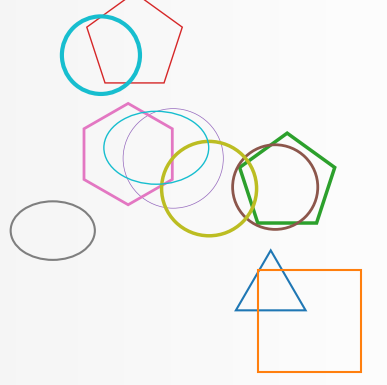[{"shape": "triangle", "thickness": 1.5, "radius": 0.52, "center": [0.699, 0.246]}, {"shape": "square", "thickness": 1.5, "radius": 0.67, "center": [0.799, 0.167]}, {"shape": "pentagon", "thickness": 2.5, "radius": 0.65, "center": [0.741, 0.525]}, {"shape": "pentagon", "thickness": 1, "radius": 0.65, "center": [0.347, 0.889]}, {"shape": "circle", "thickness": 0.5, "radius": 0.65, "center": [0.447, 0.589]}, {"shape": "circle", "thickness": 2, "radius": 0.55, "center": [0.71, 0.514]}, {"shape": "hexagon", "thickness": 2, "radius": 0.66, "center": [0.331, 0.6]}, {"shape": "oval", "thickness": 1.5, "radius": 0.54, "center": [0.136, 0.401]}, {"shape": "circle", "thickness": 2.5, "radius": 0.61, "center": [0.54, 0.51]}, {"shape": "circle", "thickness": 3, "radius": 0.5, "center": [0.26, 0.857]}, {"shape": "oval", "thickness": 1, "radius": 0.68, "center": [0.403, 0.616]}]